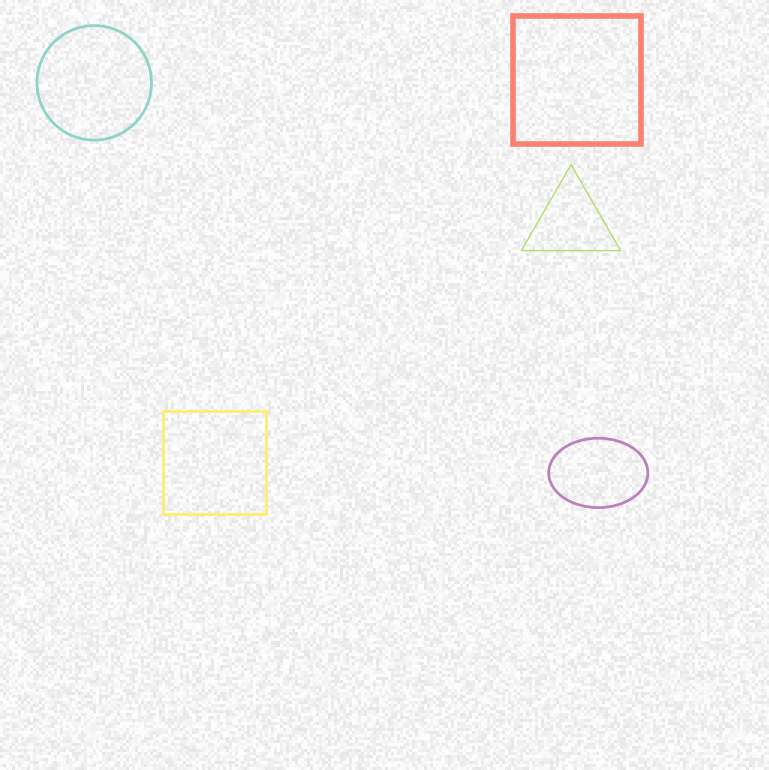[{"shape": "circle", "thickness": 1, "radius": 0.37, "center": [0.122, 0.892]}, {"shape": "square", "thickness": 2, "radius": 0.41, "center": [0.749, 0.896]}, {"shape": "triangle", "thickness": 0.5, "radius": 0.37, "center": [0.742, 0.712]}, {"shape": "oval", "thickness": 1, "radius": 0.32, "center": [0.777, 0.386]}, {"shape": "square", "thickness": 1, "radius": 0.33, "center": [0.278, 0.399]}]